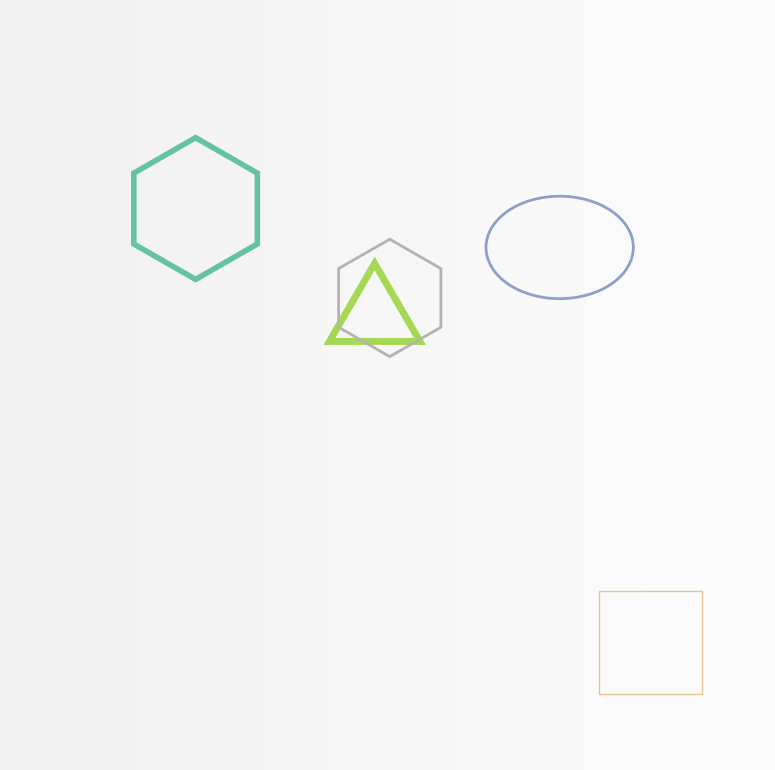[{"shape": "hexagon", "thickness": 2, "radius": 0.46, "center": [0.252, 0.729]}, {"shape": "oval", "thickness": 1, "radius": 0.48, "center": [0.722, 0.679]}, {"shape": "triangle", "thickness": 2.5, "radius": 0.34, "center": [0.483, 0.59]}, {"shape": "square", "thickness": 0.5, "radius": 0.33, "center": [0.839, 0.166]}, {"shape": "hexagon", "thickness": 1, "radius": 0.38, "center": [0.503, 0.613]}]